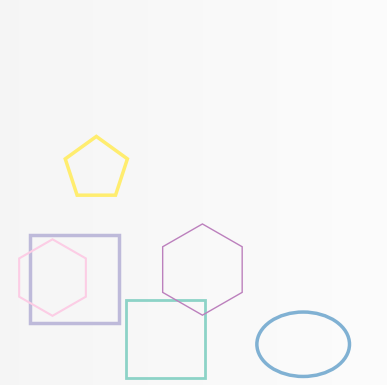[{"shape": "square", "thickness": 2, "radius": 0.51, "center": [0.428, 0.12]}, {"shape": "square", "thickness": 2.5, "radius": 0.57, "center": [0.192, 0.276]}, {"shape": "oval", "thickness": 2.5, "radius": 0.6, "center": [0.782, 0.106]}, {"shape": "hexagon", "thickness": 1.5, "radius": 0.5, "center": [0.136, 0.279]}, {"shape": "hexagon", "thickness": 1, "radius": 0.59, "center": [0.522, 0.3]}, {"shape": "pentagon", "thickness": 2.5, "radius": 0.42, "center": [0.249, 0.561]}]